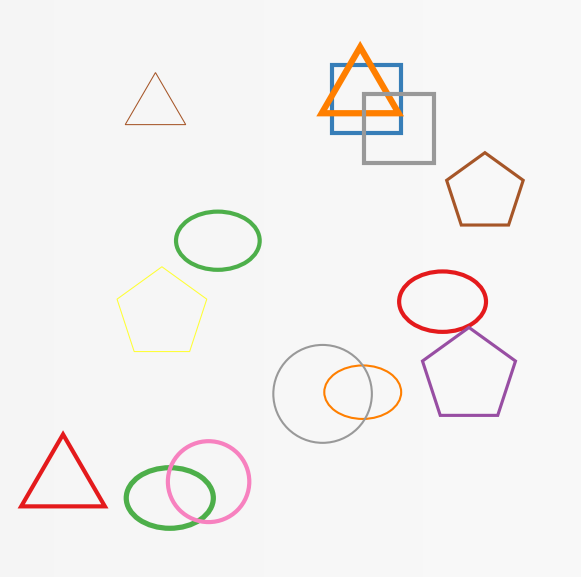[{"shape": "triangle", "thickness": 2, "radius": 0.42, "center": [0.108, 0.164]}, {"shape": "oval", "thickness": 2, "radius": 0.37, "center": [0.761, 0.477]}, {"shape": "square", "thickness": 2, "radius": 0.3, "center": [0.63, 0.827]}, {"shape": "oval", "thickness": 2, "radius": 0.36, "center": [0.375, 0.582]}, {"shape": "oval", "thickness": 2.5, "radius": 0.37, "center": [0.292, 0.137]}, {"shape": "pentagon", "thickness": 1.5, "radius": 0.42, "center": [0.807, 0.348]}, {"shape": "triangle", "thickness": 3, "radius": 0.38, "center": [0.62, 0.841]}, {"shape": "oval", "thickness": 1, "radius": 0.33, "center": [0.624, 0.32]}, {"shape": "pentagon", "thickness": 0.5, "radius": 0.41, "center": [0.279, 0.456]}, {"shape": "pentagon", "thickness": 1.5, "radius": 0.35, "center": [0.834, 0.665]}, {"shape": "triangle", "thickness": 0.5, "radius": 0.3, "center": [0.267, 0.813]}, {"shape": "circle", "thickness": 2, "radius": 0.35, "center": [0.359, 0.165]}, {"shape": "circle", "thickness": 1, "radius": 0.42, "center": [0.555, 0.317]}, {"shape": "square", "thickness": 2, "radius": 0.3, "center": [0.687, 0.776]}]